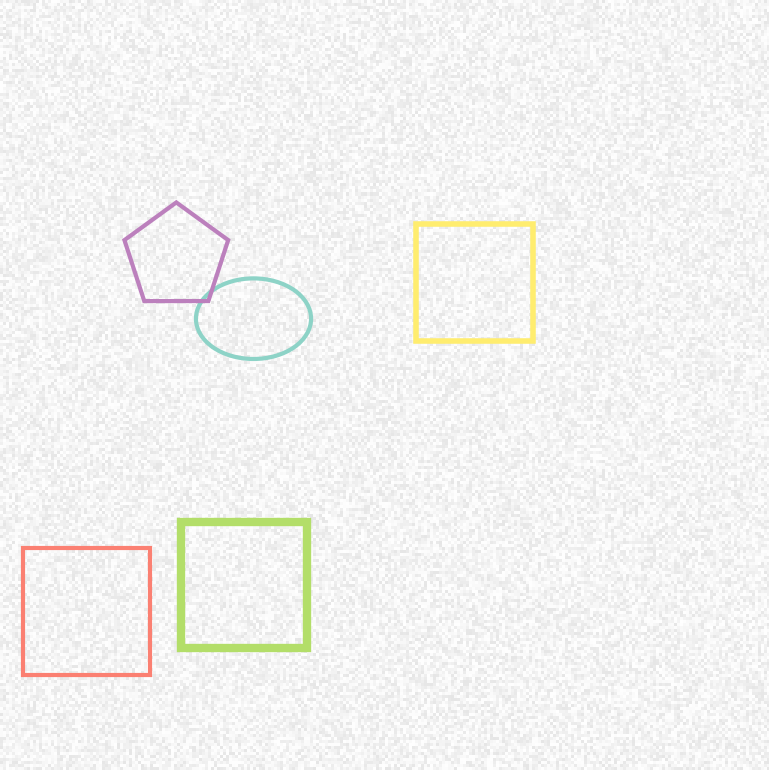[{"shape": "oval", "thickness": 1.5, "radius": 0.37, "center": [0.329, 0.586]}, {"shape": "square", "thickness": 1.5, "radius": 0.41, "center": [0.112, 0.206]}, {"shape": "square", "thickness": 3, "radius": 0.41, "center": [0.317, 0.24]}, {"shape": "pentagon", "thickness": 1.5, "radius": 0.35, "center": [0.229, 0.666]}, {"shape": "square", "thickness": 2, "radius": 0.38, "center": [0.616, 0.633]}]